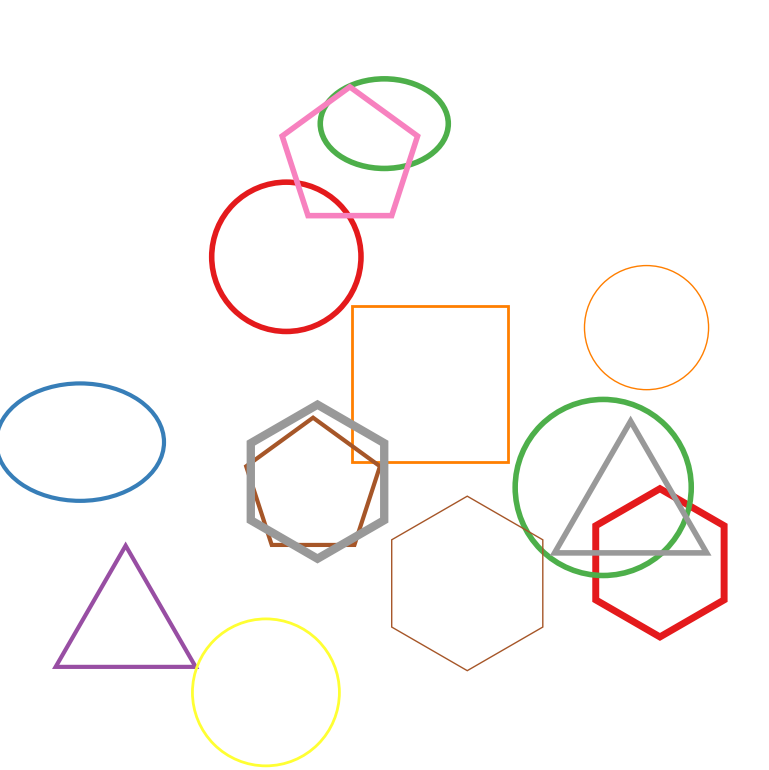[{"shape": "hexagon", "thickness": 2.5, "radius": 0.48, "center": [0.857, 0.269]}, {"shape": "circle", "thickness": 2, "radius": 0.48, "center": [0.372, 0.666]}, {"shape": "oval", "thickness": 1.5, "radius": 0.54, "center": [0.104, 0.426]}, {"shape": "oval", "thickness": 2, "radius": 0.42, "center": [0.499, 0.839]}, {"shape": "circle", "thickness": 2, "radius": 0.57, "center": [0.783, 0.367]}, {"shape": "triangle", "thickness": 1.5, "radius": 0.52, "center": [0.163, 0.186]}, {"shape": "square", "thickness": 1, "radius": 0.51, "center": [0.558, 0.501]}, {"shape": "circle", "thickness": 0.5, "radius": 0.4, "center": [0.84, 0.575]}, {"shape": "circle", "thickness": 1, "radius": 0.48, "center": [0.345, 0.101]}, {"shape": "pentagon", "thickness": 1.5, "radius": 0.46, "center": [0.407, 0.366]}, {"shape": "hexagon", "thickness": 0.5, "radius": 0.57, "center": [0.607, 0.242]}, {"shape": "pentagon", "thickness": 2, "radius": 0.46, "center": [0.454, 0.795]}, {"shape": "hexagon", "thickness": 3, "radius": 0.5, "center": [0.412, 0.374]}, {"shape": "triangle", "thickness": 2, "radius": 0.57, "center": [0.819, 0.339]}]